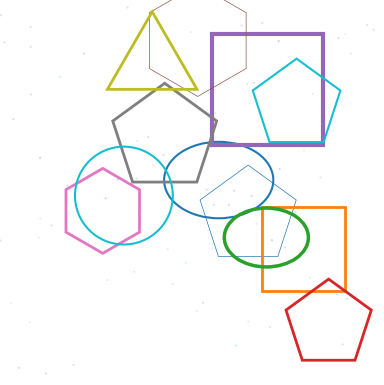[{"shape": "oval", "thickness": 1.5, "radius": 0.71, "center": [0.568, 0.532]}, {"shape": "pentagon", "thickness": 0.5, "radius": 0.66, "center": [0.644, 0.44]}, {"shape": "square", "thickness": 2, "radius": 0.54, "center": [0.788, 0.353]}, {"shape": "oval", "thickness": 2.5, "radius": 0.55, "center": [0.692, 0.383]}, {"shape": "pentagon", "thickness": 2, "radius": 0.58, "center": [0.854, 0.159]}, {"shape": "square", "thickness": 3, "radius": 0.72, "center": [0.695, 0.768]}, {"shape": "hexagon", "thickness": 0.5, "radius": 0.73, "center": [0.514, 0.895]}, {"shape": "hexagon", "thickness": 2, "radius": 0.55, "center": [0.267, 0.452]}, {"shape": "pentagon", "thickness": 2, "radius": 0.71, "center": [0.428, 0.642]}, {"shape": "triangle", "thickness": 2, "radius": 0.67, "center": [0.395, 0.835]}, {"shape": "circle", "thickness": 1.5, "radius": 0.64, "center": [0.322, 0.492]}, {"shape": "pentagon", "thickness": 1.5, "radius": 0.6, "center": [0.77, 0.728]}]